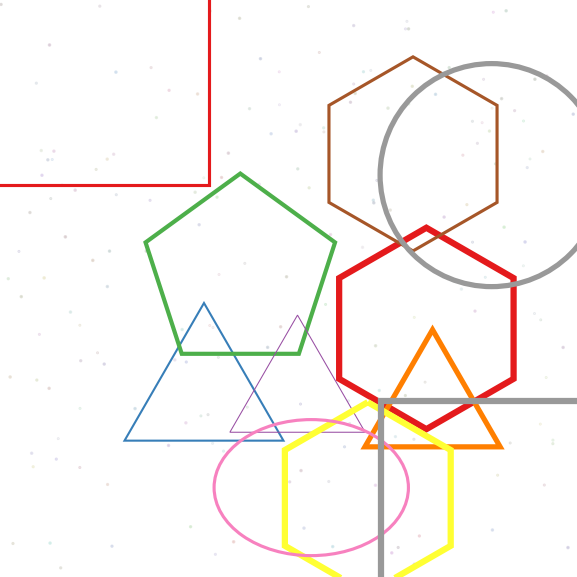[{"shape": "square", "thickness": 1.5, "radius": 0.92, "center": [0.178, 0.862]}, {"shape": "hexagon", "thickness": 3, "radius": 0.87, "center": [0.738, 0.43]}, {"shape": "triangle", "thickness": 1, "radius": 0.79, "center": [0.353, 0.316]}, {"shape": "pentagon", "thickness": 2, "radius": 0.86, "center": [0.416, 0.526]}, {"shape": "triangle", "thickness": 0.5, "radius": 0.68, "center": [0.515, 0.318]}, {"shape": "triangle", "thickness": 2.5, "radius": 0.68, "center": [0.749, 0.293]}, {"shape": "hexagon", "thickness": 3, "radius": 0.83, "center": [0.637, 0.137]}, {"shape": "hexagon", "thickness": 1.5, "radius": 0.84, "center": [0.715, 0.733]}, {"shape": "oval", "thickness": 1.5, "radius": 0.84, "center": [0.539, 0.155]}, {"shape": "circle", "thickness": 2.5, "radius": 0.97, "center": [0.851, 0.696]}, {"shape": "square", "thickness": 3, "radius": 0.91, "center": [0.842, 0.123]}]